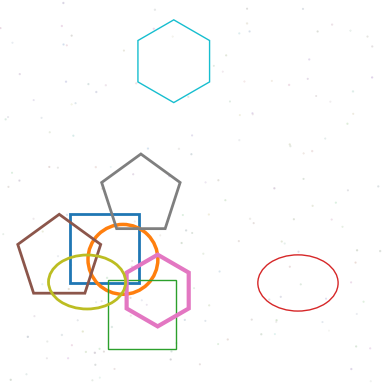[{"shape": "square", "thickness": 2, "radius": 0.45, "center": [0.271, 0.355]}, {"shape": "circle", "thickness": 2.5, "radius": 0.45, "center": [0.319, 0.326]}, {"shape": "square", "thickness": 1, "radius": 0.45, "center": [0.369, 0.183]}, {"shape": "oval", "thickness": 1, "radius": 0.52, "center": [0.774, 0.265]}, {"shape": "pentagon", "thickness": 2, "radius": 0.57, "center": [0.154, 0.33]}, {"shape": "hexagon", "thickness": 3, "radius": 0.47, "center": [0.41, 0.245]}, {"shape": "pentagon", "thickness": 2, "radius": 0.54, "center": [0.366, 0.493]}, {"shape": "oval", "thickness": 2, "radius": 0.5, "center": [0.226, 0.268]}, {"shape": "hexagon", "thickness": 1, "radius": 0.54, "center": [0.451, 0.841]}]